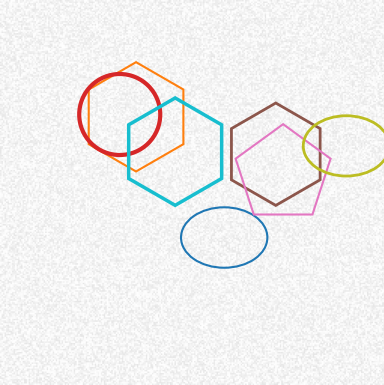[{"shape": "oval", "thickness": 1.5, "radius": 0.56, "center": [0.582, 0.383]}, {"shape": "hexagon", "thickness": 1.5, "radius": 0.71, "center": [0.353, 0.697]}, {"shape": "circle", "thickness": 3, "radius": 0.53, "center": [0.311, 0.703]}, {"shape": "hexagon", "thickness": 2, "radius": 0.66, "center": [0.716, 0.599]}, {"shape": "pentagon", "thickness": 1.5, "radius": 0.65, "center": [0.735, 0.548]}, {"shape": "oval", "thickness": 2, "radius": 0.56, "center": [0.899, 0.621]}, {"shape": "hexagon", "thickness": 2.5, "radius": 0.7, "center": [0.455, 0.606]}]